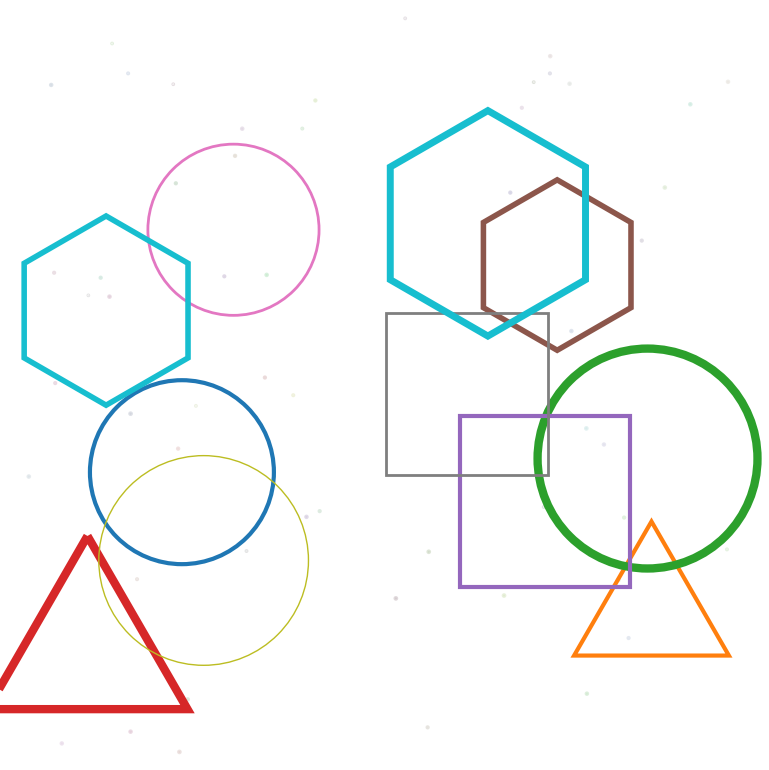[{"shape": "circle", "thickness": 1.5, "radius": 0.6, "center": [0.236, 0.387]}, {"shape": "triangle", "thickness": 1.5, "radius": 0.58, "center": [0.846, 0.207]}, {"shape": "circle", "thickness": 3, "radius": 0.71, "center": [0.841, 0.404]}, {"shape": "triangle", "thickness": 3, "radius": 0.75, "center": [0.114, 0.154]}, {"shape": "square", "thickness": 1.5, "radius": 0.55, "center": [0.708, 0.349]}, {"shape": "hexagon", "thickness": 2, "radius": 0.55, "center": [0.724, 0.656]}, {"shape": "circle", "thickness": 1, "radius": 0.56, "center": [0.303, 0.702]}, {"shape": "square", "thickness": 1, "radius": 0.53, "center": [0.606, 0.488]}, {"shape": "circle", "thickness": 0.5, "radius": 0.68, "center": [0.264, 0.272]}, {"shape": "hexagon", "thickness": 2.5, "radius": 0.73, "center": [0.634, 0.71]}, {"shape": "hexagon", "thickness": 2, "radius": 0.61, "center": [0.138, 0.597]}]